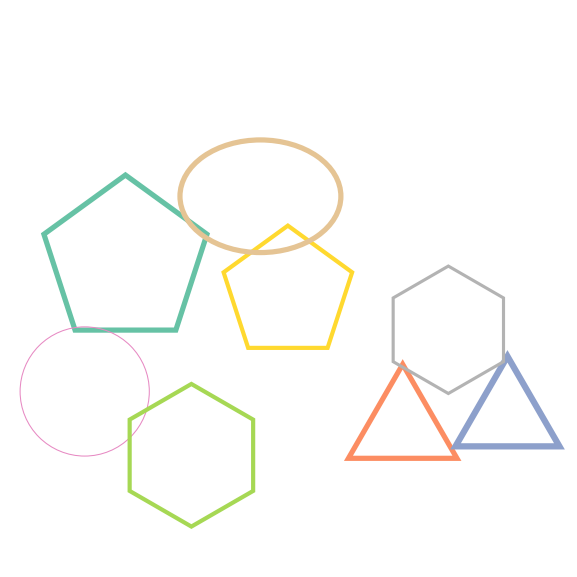[{"shape": "pentagon", "thickness": 2.5, "radius": 0.74, "center": [0.217, 0.548]}, {"shape": "triangle", "thickness": 2.5, "radius": 0.54, "center": [0.697, 0.26]}, {"shape": "triangle", "thickness": 3, "radius": 0.52, "center": [0.879, 0.278]}, {"shape": "circle", "thickness": 0.5, "radius": 0.56, "center": [0.147, 0.321]}, {"shape": "hexagon", "thickness": 2, "radius": 0.62, "center": [0.331, 0.211]}, {"shape": "pentagon", "thickness": 2, "radius": 0.59, "center": [0.498, 0.491]}, {"shape": "oval", "thickness": 2.5, "radius": 0.7, "center": [0.451, 0.659]}, {"shape": "hexagon", "thickness": 1.5, "radius": 0.55, "center": [0.776, 0.428]}]